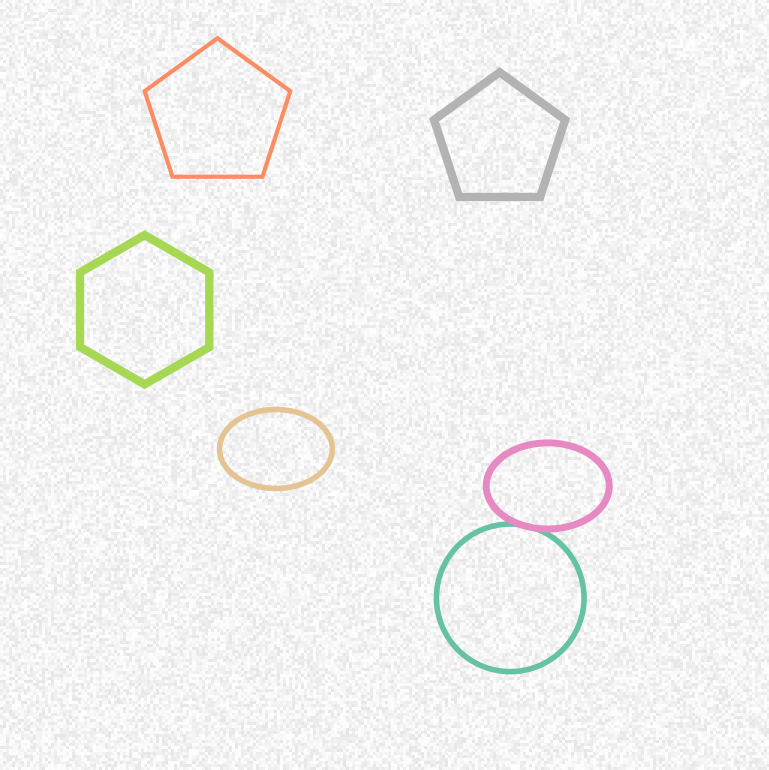[{"shape": "circle", "thickness": 2, "radius": 0.48, "center": [0.663, 0.224]}, {"shape": "pentagon", "thickness": 1.5, "radius": 0.5, "center": [0.282, 0.851]}, {"shape": "oval", "thickness": 2.5, "radius": 0.4, "center": [0.711, 0.369]}, {"shape": "hexagon", "thickness": 3, "radius": 0.48, "center": [0.188, 0.598]}, {"shape": "oval", "thickness": 2, "radius": 0.37, "center": [0.358, 0.417]}, {"shape": "pentagon", "thickness": 3, "radius": 0.45, "center": [0.649, 0.817]}]